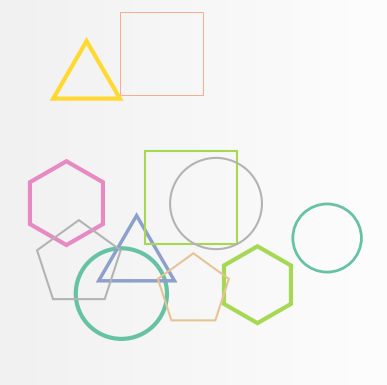[{"shape": "circle", "thickness": 2, "radius": 0.44, "center": [0.844, 0.382]}, {"shape": "circle", "thickness": 3, "radius": 0.59, "center": [0.313, 0.237]}, {"shape": "square", "thickness": 0.5, "radius": 0.54, "center": [0.417, 0.861]}, {"shape": "triangle", "thickness": 2.5, "radius": 0.56, "center": [0.352, 0.327]}, {"shape": "hexagon", "thickness": 3, "radius": 0.54, "center": [0.171, 0.472]}, {"shape": "square", "thickness": 1.5, "radius": 0.6, "center": [0.493, 0.487]}, {"shape": "hexagon", "thickness": 3, "radius": 0.5, "center": [0.664, 0.261]}, {"shape": "triangle", "thickness": 3, "radius": 0.5, "center": [0.223, 0.794]}, {"shape": "pentagon", "thickness": 1.5, "radius": 0.48, "center": [0.499, 0.246]}, {"shape": "pentagon", "thickness": 1.5, "radius": 0.57, "center": [0.204, 0.315]}, {"shape": "circle", "thickness": 1.5, "radius": 0.59, "center": [0.557, 0.471]}]